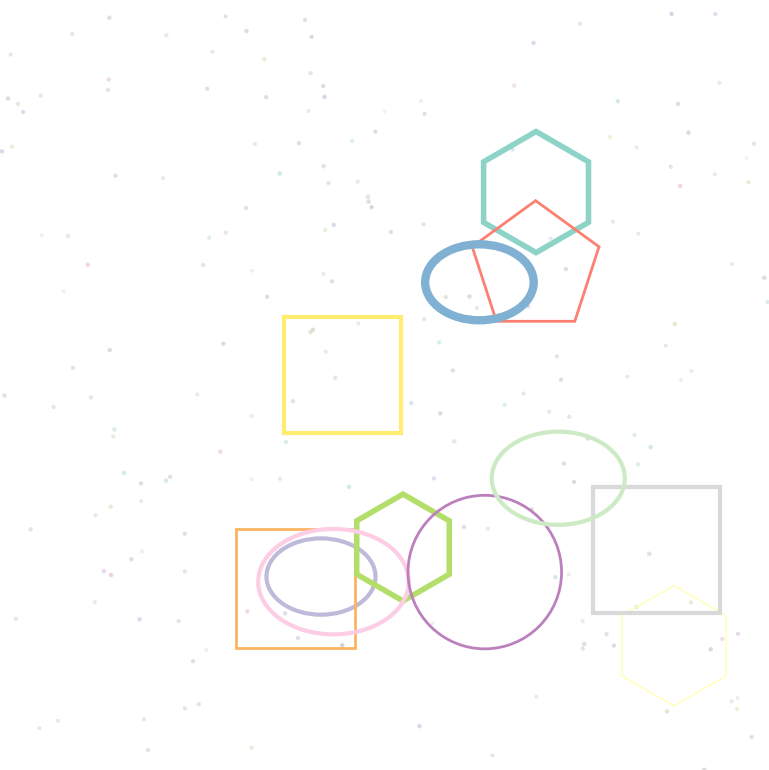[{"shape": "hexagon", "thickness": 2, "radius": 0.39, "center": [0.696, 0.751]}, {"shape": "hexagon", "thickness": 0.5, "radius": 0.39, "center": [0.875, 0.161]}, {"shape": "oval", "thickness": 1.5, "radius": 0.35, "center": [0.417, 0.251]}, {"shape": "pentagon", "thickness": 1, "radius": 0.43, "center": [0.696, 0.653]}, {"shape": "oval", "thickness": 3, "radius": 0.35, "center": [0.623, 0.633]}, {"shape": "square", "thickness": 1, "radius": 0.39, "center": [0.384, 0.235]}, {"shape": "hexagon", "thickness": 2, "radius": 0.35, "center": [0.523, 0.289]}, {"shape": "oval", "thickness": 1.5, "radius": 0.49, "center": [0.433, 0.245]}, {"shape": "square", "thickness": 1.5, "radius": 0.41, "center": [0.852, 0.286]}, {"shape": "circle", "thickness": 1, "radius": 0.5, "center": [0.63, 0.257]}, {"shape": "oval", "thickness": 1.5, "radius": 0.43, "center": [0.725, 0.379]}, {"shape": "square", "thickness": 1.5, "radius": 0.38, "center": [0.444, 0.513]}]